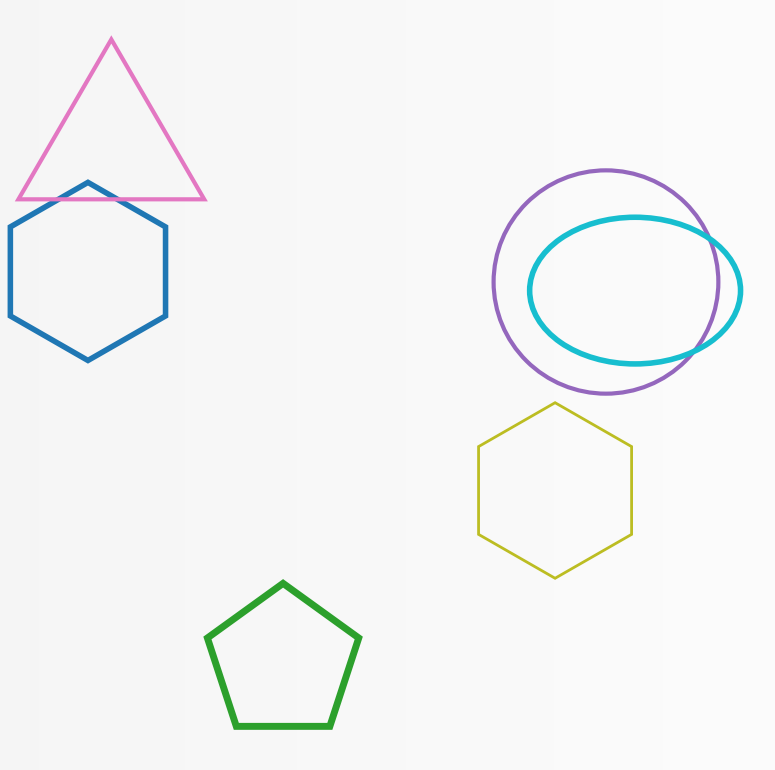[{"shape": "hexagon", "thickness": 2, "radius": 0.58, "center": [0.113, 0.647]}, {"shape": "pentagon", "thickness": 2.5, "radius": 0.51, "center": [0.365, 0.14]}, {"shape": "circle", "thickness": 1.5, "radius": 0.73, "center": [0.782, 0.634]}, {"shape": "triangle", "thickness": 1.5, "radius": 0.69, "center": [0.144, 0.81]}, {"shape": "hexagon", "thickness": 1, "radius": 0.57, "center": [0.716, 0.363]}, {"shape": "oval", "thickness": 2, "radius": 0.68, "center": [0.819, 0.623]}]